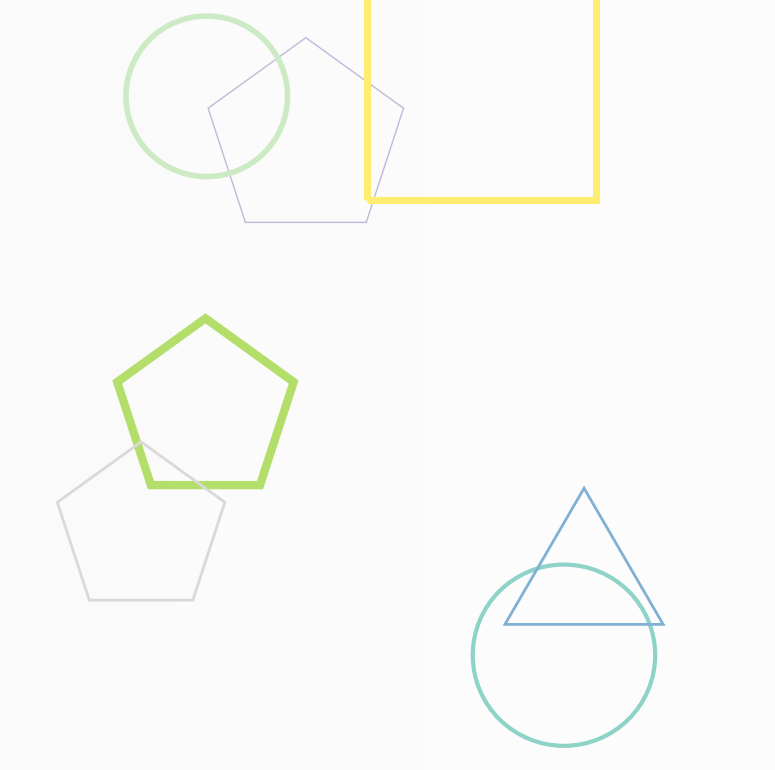[{"shape": "circle", "thickness": 1.5, "radius": 0.59, "center": [0.728, 0.149]}, {"shape": "pentagon", "thickness": 0.5, "radius": 0.66, "center": [0.395, 0.818]}, {"shape": "triangle", "thickness": 1, "radius": 0.59, "center": [0.754, 0.248]}, {"shape": "pentagon", "thickness": 3, "radius": 0.6, "center": [0.265, 0.467]}, {"shape": "pentagon", "thickness": 1, "radius": 0.57, "center": [0.182, 0.313]}, {"shape": "circle", "thickness": 2, "radius": 0.52, "center": [0.267, 0.875]}, {"shape": "square", "thickness": 2.5, "radius": 0.74, "center": [0.621, 0.889]}]